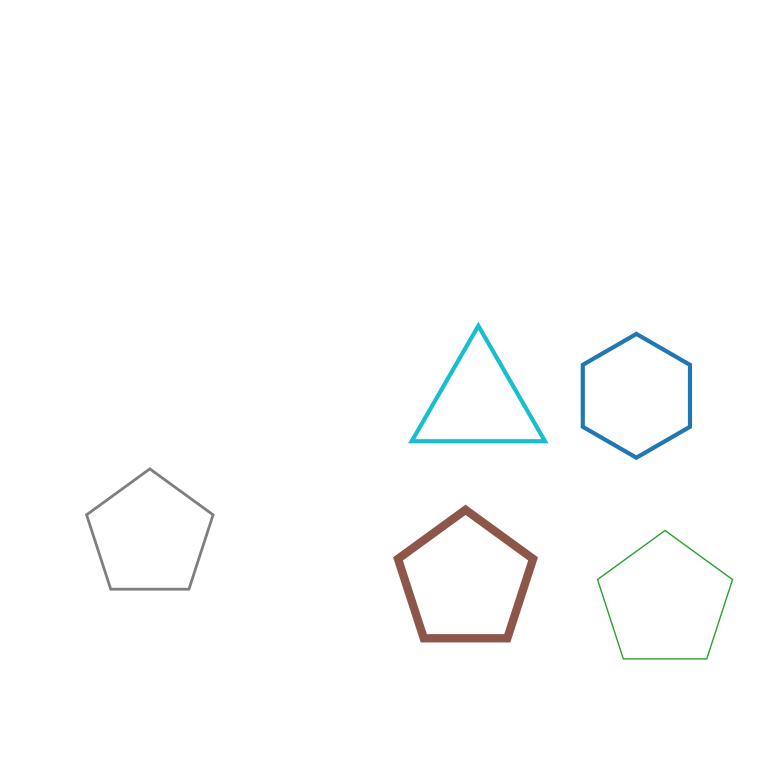[{"shape": "hexagon", "thickness": 1.5, "radius": 0.4, "center": [0.826, 0.486]}, {"shape": "pentagon", "thickness": 0.5, "radius": 0.46, "center": [0.864, 0.219]}, {"shape": "pentagon", "thickness": 3, "radius": 0.46, "center": [0.605, 0.246]}, {"shape": "pentagon", "thickness": 1, "radius": 0.43, "center": [0.195, 0.305]}, {"shape": "triangle", "thickness": 1.5, "radius": 0.5, "center": [0.621, 0.477]}]